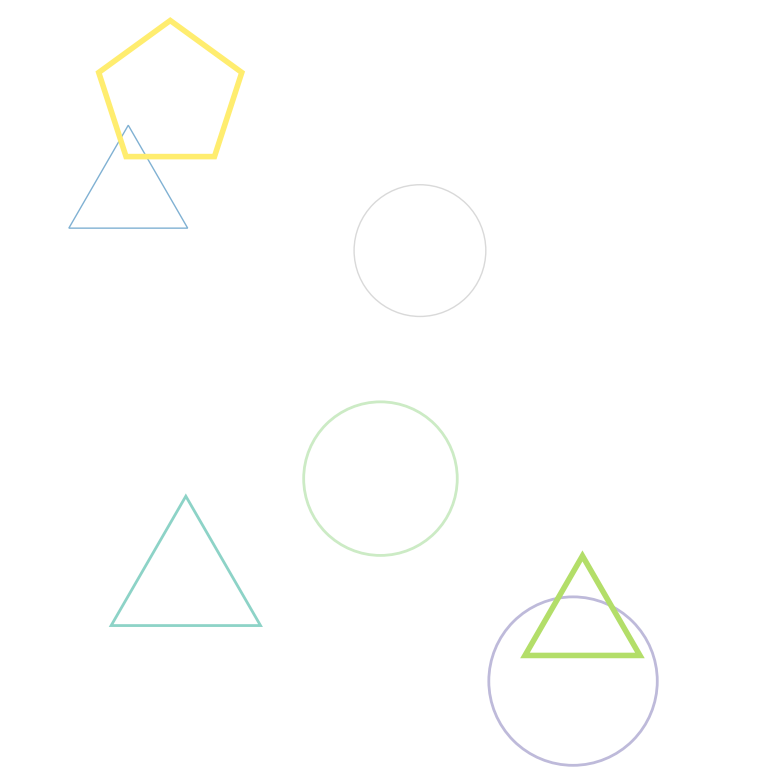[{"shape": "triangle", "thickness": 1, "radius": 0.56, "center": [0.241, 0.244]}, {"shape": "circle", "thickness": 1, "radius": 0.55, "center": [0.744, 0.115]}, {"shape": "triangle", "thickness": 0.5, "radius": 0.45, "center": [0.167, 0.748]}, {"shape": "triangle", "thickness": 2, "radius": 0.43, "center": [0.756, 0.192]}, {"shape": "circle", "thickness": 0.5, "radius": 0.43, "center": [0.545, 0.675]}, {"shape": "circle", "thickness": 1, "radius": 0.5, "center": [0.494, 0.378]}, {"shape": "pentagon", "thickness": 2, "radius": 0.49, "center": [0.221, 0.876]}]